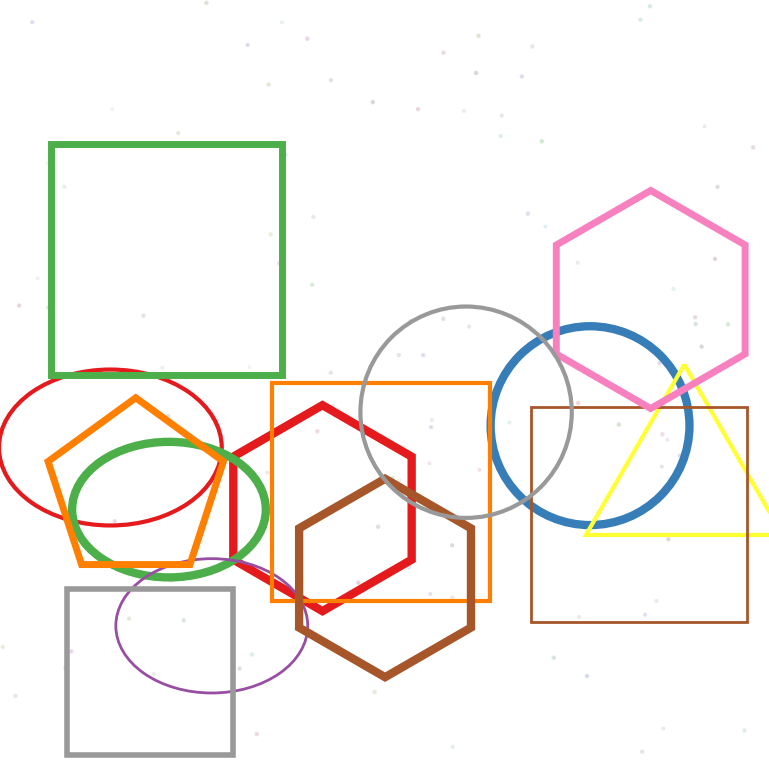[{"shape": "hexagon", "thickness": 3, "radius": 0.67, "center": [0.419, 0.34]}, {"shape": "oval", "thickness": 1.5, "radius": 0.72, "center": [0.143, 0.419]}, {"shape": "circle", "thickness": 3, "radius": 0.65, "center": [0.766, 0.447]}, {"shape": "square", "thickness": 2.5, "radius": 0.75, "center": [0.216, 0.663]}, {"shape": "oval", "thickness": 3, "radius": 0.63, "center": [0.219, 0.338]}, {"shape": "oval", "thickness": 1, "radius": 0.62, "center": [0.275, 0.187]}, {"shape": "square", "thickness": 1.5, "radius": 0.71, "center": [0.495, 0.361]}, {"shape": "pentagon", "thickness": 2.5, "radius": 0.6, "center": [0.176, 0.364]}, {"shape": "triangle", "thickness": 1.5, "radius": 0.74, "center": [0.889, 0.379]}, {"shape": "square", "thickness": 1, "radius": 0.7, "center": [0.83, 0.332]}, {"shape": "hexagon", "thickness": 3, "radius": 0.64, "center": [0.5, 0.249]}, {"shape": "hexagon", "thickness": 2.5, "radius": 0.71, "center": [0.845, 0.611]}, {"shape": "square", "thickness": 2, "radius": 0.54, "center": [0.195, 0.127]}, {"shape": "circle", "thickness": 1.5, "radius": 0.69, "center": [0.605, 0.465]}]